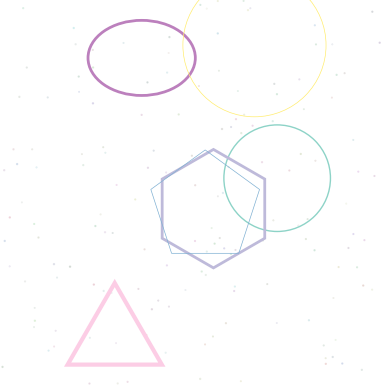[{"shape": "circle", "thickness": 1, "radius": 0.69, "center": [0.72, 0.537]}, {"shape": "hexagon", "thickness": 2, "radius": 0.77, "center": [0.554, 0.458]}, {"shape": "pentagon", "thickness": 0.5, "radius": 0.74, "center": [0.533, 0.462]}, {"shape": "triangle", "thickness": 3, "radius": 0.71, "center": [0.298, 0.124]}, {"shape": "oval", "thickness": 2, "radius": 0.7, "center": [0.368, 0.85]}, {"shape": "circle", "thickness": 0.5, "radius": 0.93, "center": [0.661, 0.883]}]